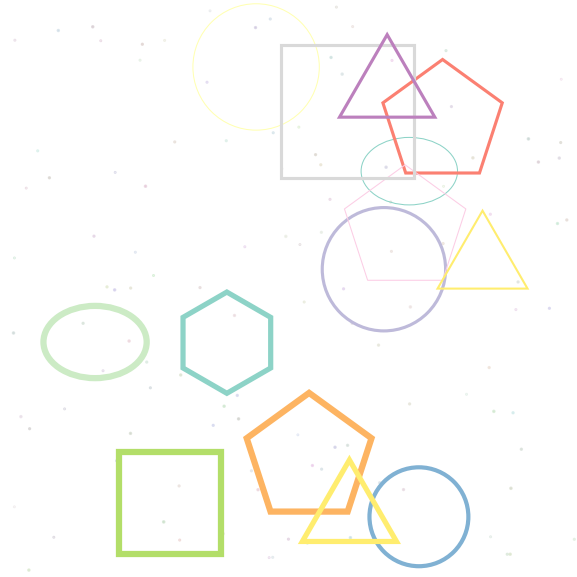[{"shape": "oval", "thickness": 0.5, "radius": 0.42, "center": [0.709, 0.703]}, {"shape": "hexagon", "thickness": 2.5, "radius": 0.44, "center": [0.393, 0.406]}, {"shape": "circle", "thickness": 0.5, "radius": 0.55, "center": [0.443, 0.883]}, {"shape": "circle", "thickness": 1.5, "radius": 0.53, "center": [0.665, 0.533]}, {"shape": "pentagon", "thickness": 1.5, "radius": 0.54, "center": [0.766, 0.787]}, {"shape": "circle", "thickness": 2, "radius": 0.43, "center": [0.725, 0.104]}, {"shape": "pentagon", "thickness": 3, "radius": 0.57, "center": [0.535, 0.205]}, {"shape": "square", "thickness": 3, "radius": 0.44, "center": [0.294, 0.129]}, {"shape": "pentagon", "thickness": 0.5, "radius": 0.55, "center": [0.702, 0.603]}, {"shape": "square", "thickness": 1.5, "radius": 0.57, "center": [0.602, 0.806]}, {"shape": "triangle", "thickness": 1.5, "radius": 0.48, "center": [0.67, 0.844]}, {"shape": "oval", "thickness": 3, "radius": 0.45, "center": [0.165, 0.407]}, {"shape": "triangle", "thickness": 1, "radius": 0.45, "center": [0.836, 0.544]}, {"shape": "triangle", "thickness": 2.5, "radius": 0.47, "center": [0.605, 0.109]}]